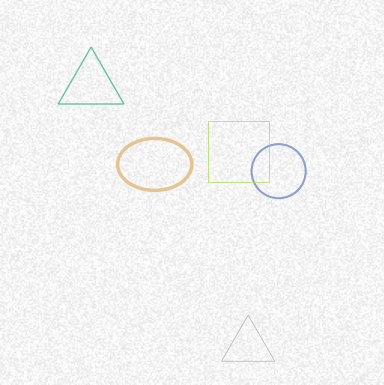[{"shape": "triangle", "thickness": 1, "radius": 0.49, "center": [0.237, 0.779]}, {"shape": "circle", "thickness": 1.5, "radius": 0.35, "center": [0.724, 0.555]}, {"shape": "square", "thickness": 0.5, "radius": 0.4, "center": [0.618, 0.606]}, {"shape": "oval", "thickness": 2.5, "radius": 0.48, "center": [0.402, 0.573]}, {"shape": "triangle", "thickness": 0.5, "radius": 0.4, "center": [0.645, 0.102]}]